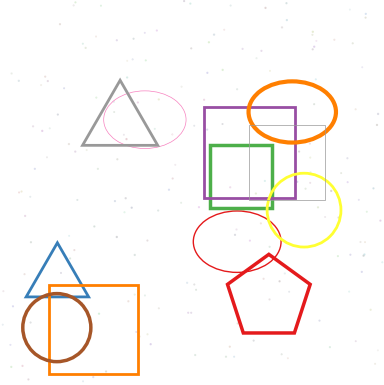[{"shape": "oval", "thickness": 1, "radius": 0.57, "center": [0.616, 0.372]}, {"shape": "pentagon", "thickness": 2.5, "radius": 0.56, "center": [0.698, 0.226]}, {"shape": "triangle", "thickness": 2, "radius": 0.47, "center": [0.149, 0.276]}, {"shape": "square", "thickness": 2.5, "radius": 0.41, "center": [0.626, 0.542]}, {"shape": "square", "thickness": 2, "radius": 0.59, "center": [0.647, 0.605]}, {"shape": "oval", "thickness": 3, "radius": 0.57, "center": [0.759, 0.709]}, {"shape": "square", "thickness": 2, "radius": 0.58, "center": [0.243, 0.144]}, {"shape": "circle", "thickness": 2, "radius": 0.48, "center": [0.79, 0.454]}, {"shape": "circle", "thickness": 2.5, "radius": 0.44, "center": [0.148, 0.149]}, {"shape": "oval", "thickness": 0.5, "radius": 0.53, "center": [0.376, 0.689]}, {"shape": "square", "thickness": 0.5, "radius": 0.49, "center": [0.746, 0.578]}, {"shape": "triangle", "thickness": 2, "radius": 0.56, "center": [0.312, 0.679]}]